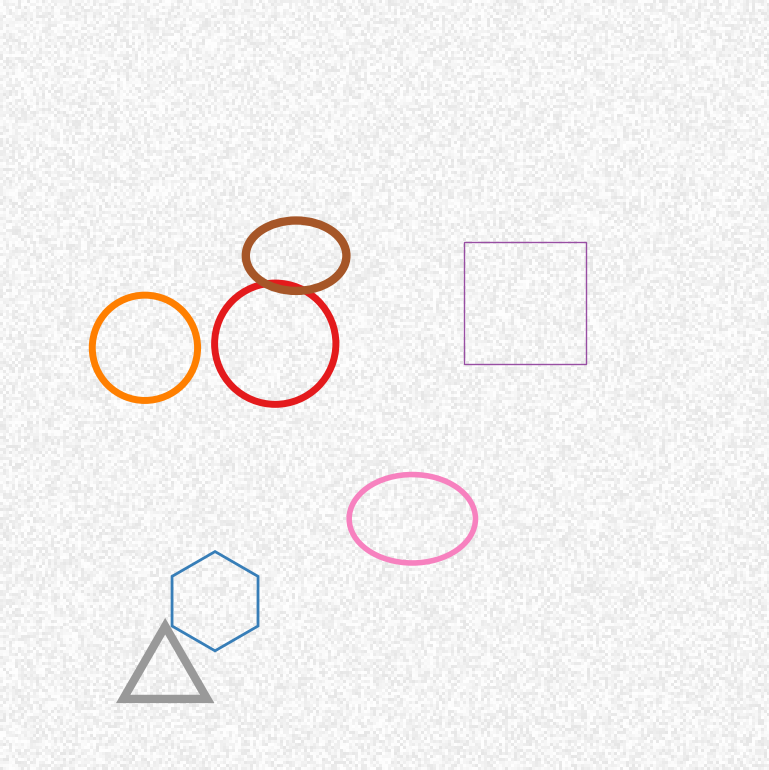[{"shape": "circle", "thickness": 2.5, "radius": 0.39, "center": [0.357, 0.554]}, {"shape": "hexagon", "thickness": 1, "radius": 0.32, "center": [0.279, 0.219]}, {"shape": "square", "thickness": 0.5, "radius": 0.4, "center": [0.682, 0.607]}, {"shape": "circle", "thickness": 2.5, "radius": 0.34, "center": [0.188, 0.548]}, {"shape": "oval", "thickness": 3, "radius": 0.33, "center": [0.385, 0.668]}, {"shape": "oval", "thickness": 2, "radius": 0.41, "center": [0.535, 0.326]}, {"shape": "triangle", "thickness": 3, "radius": 0.31, "center": [0.215, 0.124]}]